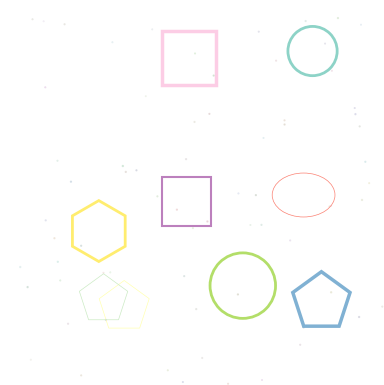[{"shape": "circle", "thickness": 2, "radius": 0.32, "center": [0.812, 0.867]}, {"shape": "pentagon", "thickness": 0.5, "radius": 0.34, "center": [0.323, 0.203]}, {"shape": "oval", "thickness": 0.5, "radius": 0.41, "center": [0.789, 0.493]}, {"shape": "pentagon", "thickness": 2.5, "radius": 0.39, "center": [0.835, 0.216]}, {"shape": "circle", "thickness": 2, "radius": 0.43, "center": [0.631, 0.258]}, {"shape": "square", "thickness": 2.5, "radius": 0.35, "center": [0.491, 0.849]}, {"shape": "square", "thickness": 1.5, "radius": 0.32, "center": [0.485, 0.477]}, {"shape": "pentagon", "thickness": 0.5, "radius": 0.33, "center": [0.269, 0.223]}, {"shape": "hexagon", "thickness": 2, "radius": 0.4, "center": [0.257, 0.4]}]